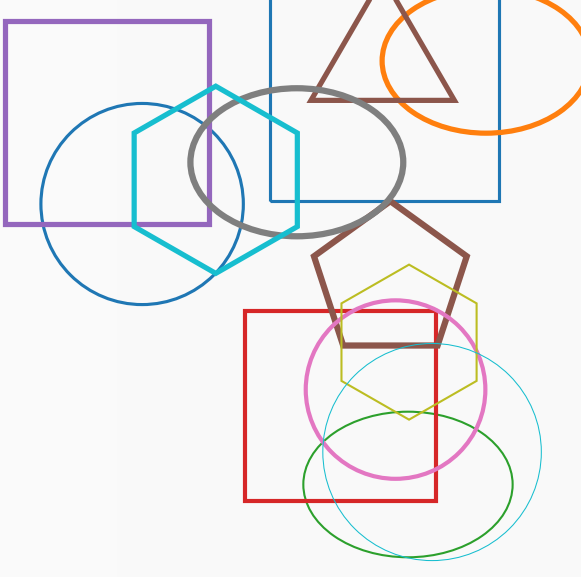[{"shape": "circle", "thickness": 1.5, "radius": 0.87, "center": [0.245, 0.646]}, {"shape": "square", "thickness": 1.5, "radius": 0.99, "center": [0.662, 0.848]}, {"shape": "oval", "thickness": 2.5, "radius": 0.89, "center": [0.836, 0.894]}, {"shape": "oval", "thickness": 1, "radius": 0.9, "center": [0.702, 0.16]}, {"shape": "square", "thickness": 2, "radius": 0.82, "center": [0.586, 0.296]}, {"shape": "square", "thickness": 2.5, "radius": 0.88, "center": [0.184, 0.787]}, {"shape": "pentagon", "thickness": 3, "radius": 0.69, "center": [0.672, 0.513]}, {"shape": "triangle", "thickness": 2.5, "radius": 0.71, "center": [0.658, 0.897]}, {"shape": "circle", "thickness": 2, "radius": 0.77, "center": [0.681, 0.325]}, {"shape": "oval", "thickness": 3, "radius": 0.92, "center": [0.511, 0.718]}, {"shape": "hexagon", "thickness": 1, "radius": 0.67, "center": [0.704, 0.407]}, {"shape": "circle", "thickness": 0.5, "radius": 0.94, "center": [0.743, 0.216]}, {"shape": "hexagon", "thickness": 2.5, "radius": 0.81, "center": [0.371, 0.688]}]